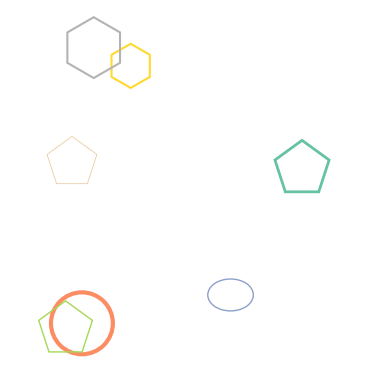[{"shape": "pentagon", "thickness": 2, "radius": 0.37, "center": [0.785, 0.562]}, {"shape": "circle", "thickness": 3, "radius": 0.4, "center": [0.213, 0.16]}, {"shape": "oval", "thickness": 1, "radius": 0.3, "center": [0.599, 0.234]}, {"shape": "pentagon", "thickness": 1, "radius": 0.37, "center": [0.17, 0.145]}, {"shape": "hexagon", "thickness": 1.5, "radius": 0.29, "center": [0.339, 0.829]}, {"shape": "pentagon", "thickness": 0.5, "radius": 0.34, "center": [0.187, 0.578]}, {"shape": "hexagon", "thickness": 1.5, "radius": 0.39, "center": [0.243, 0.876]}]